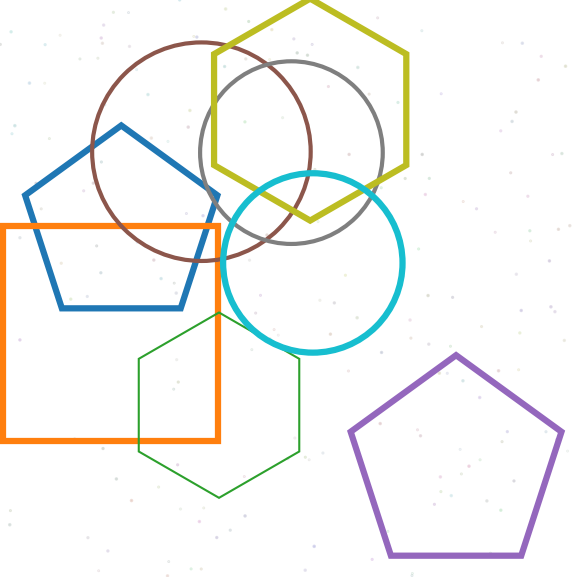[{"shape": "pentagon", "thickness": 3, "radius": 0.88, "center": [0.21, 0.607]}, {"shape": "square", "thickness": 3, "radius": 0.93, "center": [0.191, 0.421]}, {"shape": "hexagon", "thickness": 1, "radius": 0.8, "center": [0.379, 0.298]}, {"shape": "pentagon", "thickness": 3, "radius": 0.96, "center": [0.79, 0.192]}, {"shape": "circle", "thickness": 2, "radius": 0.95, "center": [0.349, 0.736]}, {"shape": "circle", "thickness": 2, "radius": 0.79, "center": [0.505, 0.735]}, {"shape": "hexagon", "thickness": 3, "radius": 0.96, "center": [0.537, 0.809]}, {"shape": "circle", "thickness": 3, "radius": 0.78, "center": [0.542, 0.544]}]